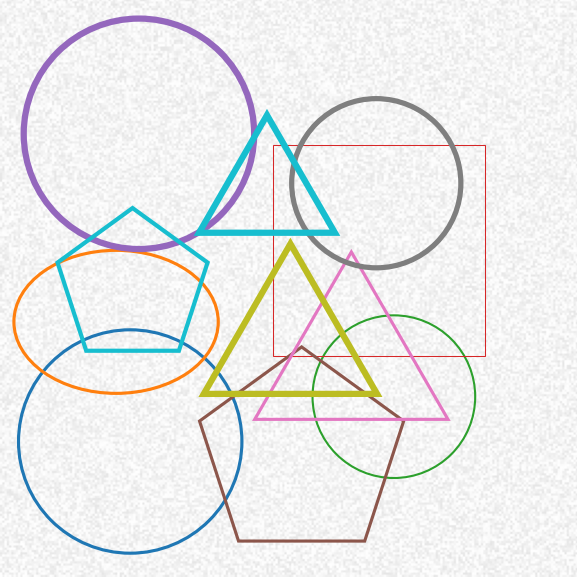[{"shape": "circle", "thickness": 1.5, "radius": 0.97, "center": [0.225, 0.235]}, {"shape": "oval", "thickness": 1.5, "radius": 0.88, "center": [0.201, 0.442]}, {"shape": "circle", "thickness": 1, "radius": 0.7, "center": [0.682, 0.312]}, {"shape": "square", "thickness": 0.5, "radius": 0.92, "center": [0.656, 0.565]}, {"shape": "circle", "thickness": 3, "radius": 1.0, "center": [0.241, 0.767]}, {"shape": "pentagon", "thickness": 1.5, "radius": 0.93, "center": [0.522, 0.213]}, {"shape": "triangle", "thickness": 1.5, "radius": 0.97, "center": [0.608, 0.37]}, {"shape": "circle", "thickness": 2.5, "radius": 0.73, "center": [0.652, 0.682]}, {"shape": "triangle", "thickness": 3, "radius": 0.87, "center": [0.503, 0.404]}, {"shape": "pentagon", "thickness": 2, "radius": 0.68, "center": [0.23, 0.502]}, {"shape": "triangle", "thickness": 3, "radius": 0.68, "center": [0.462, 0.664]}]